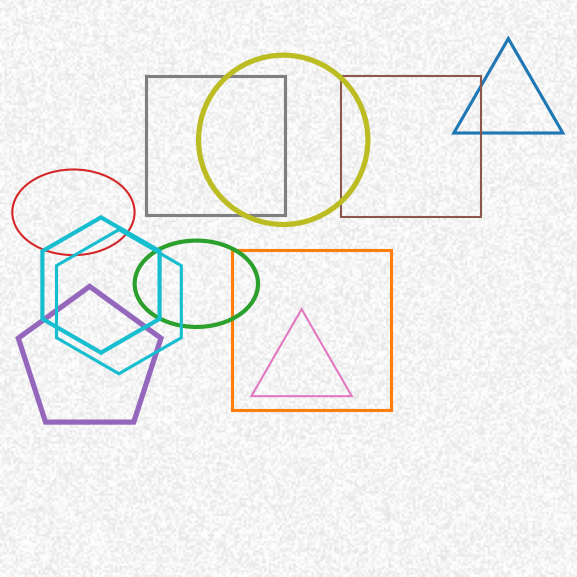[{"shape": "triangle", "thickness": 1.5, "radius": 0.54, "center": [0.88, 0.823]}, {"shape": "square", "thickness": 1.5, "radius": 0.69, "center": [0.539, 0.428]}, {"shape": "oval", "thickness": 2, "radius": 0.53, "center": [0.34, 0.508]}, {"shape": "oval", "thickness": 1, "radius": 0.53, "center": [0.127, 0.632]}, {"shape": "pentagon", "thickness": 2.5, "radius": 0.65, "center": [0.155, 0.373]}, {"shape": "square", "thickness": 1, "radius": 0.61, "center": [0.712, 0.745]}, {"shape": "triangle", "thickness": 1, "radius": 0.5, "center": [0.522, 0.363]}, {"shape": "square", "thickness": 1.5, "radius": 0.6, "center": [0.374, 0.747]}, {"shape": "circle", "thickness": 2.5, "radius": 0.73, "center": [0.49, 0.757]}, {"shape": "hexagon", "thickness": 2, "radius": 0.59, "center": [0.175, 0.506]}, {"shape": "hexagon", "thickness": 1.5, "radius": 0.62, "center": [0.206, 0.477]}]